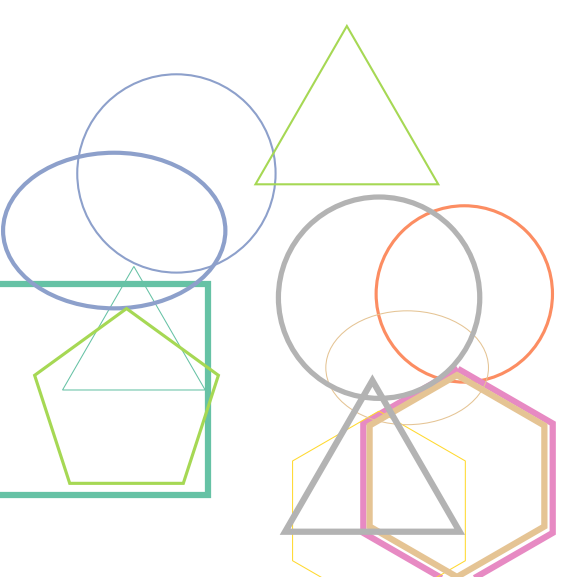[{"shape": "triangle", "thickness": 0.5, "radius": 0.71, "center": [0.232, 0.395]}, {"shape": "square", "thickness": 3, "radius": 0.91, "center": [0.177, 0.324]}, {"shape": "circle", "thickness": 1.5, "radius": 0.76, "center": [0.804, 0.49]}, {"shape": "oval", "thickness": 2, "radius": 0.96, "center": [0.198, 0.6]}, {"shape": "circle", "thickness": 1, "radius": 0.86, "center": [0.305, 0.699]}, {"shape": "hexagon", "thickness": 3, "radius": 0.95, "center": [0.793, 0.171]}, {"shape": "triangle", "thickness": 1, "radius": 0.91, "center": [0.601, 0.771]}, {"shape": "pentagon", "thickness": 1.5, "radius": 0.84, "center": [0.219, 0.298]}, {"shape": "hexagon", "thickness": 0.5, "radius": 0.86, "center": [0.656, 0.115]}, {"shape": "oval", "thickness": 0.5, "radius": 0.7, "center": [0.705, 0.362]}, {"shape": "hexagon", "thickness": 3, "radius": 0.87, "center": [0.791, 0.175]}, {"shape": "triangle", "thickness": 3, "radius": 0.87, "center": [0.645, 0.166]}, {"shape": "circle", "thickness": 2.5, "radius": 0.87, "center": [0.656, 0.484]}]